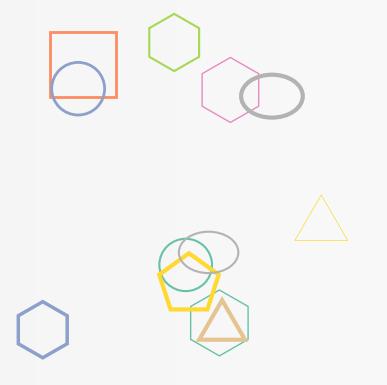[{"shape": "hexagon", "thickness": 1, "radius": 0.43, "center": [0.566, 0.161]}, {"shape": "circle", "thickness": 1.5, "radius": 0.34, "center": [0.479, 0.312]}, {"shape": "square", "thickness": 2, "radius": 0.42, "center": [0.214, 0.833]}, {"shape": "circle", "thickness": 2, "radius": 0.34, "center": [0.202, 0.77]}, {"shape": "hexagon", "thickness": 2.5, "radius": 0.36, "center": [0.11, 0.144]}, {"shape": "hexagon", "thickness": 1, "radius": 0.42, "center": [0.595, 0.766]}, {"shape": "hexagon", "thickness": 1.5, "radius": 0.37, "center": [0.45, 0.89]}, {"shape": "pentagon", "thickness": 3, "radius": 0.4, "center": [0.488, 0.262]}, {"shape": "triangle", "thickness": 0.5, "radius": 0.39, "center": [0.829, 0.415]}, {"shape": "triangle", "thickness": 3, "radius": 0.34, "center": [0.573, 0.152]}, {"shape": "oval", "thickness": 1.5, "radius": 0.38, "center": [0.538, 0.344]}, {"shape": "oval", "thickness": 3, "radius": 0.4, "center": [0.702, 0.75]}]